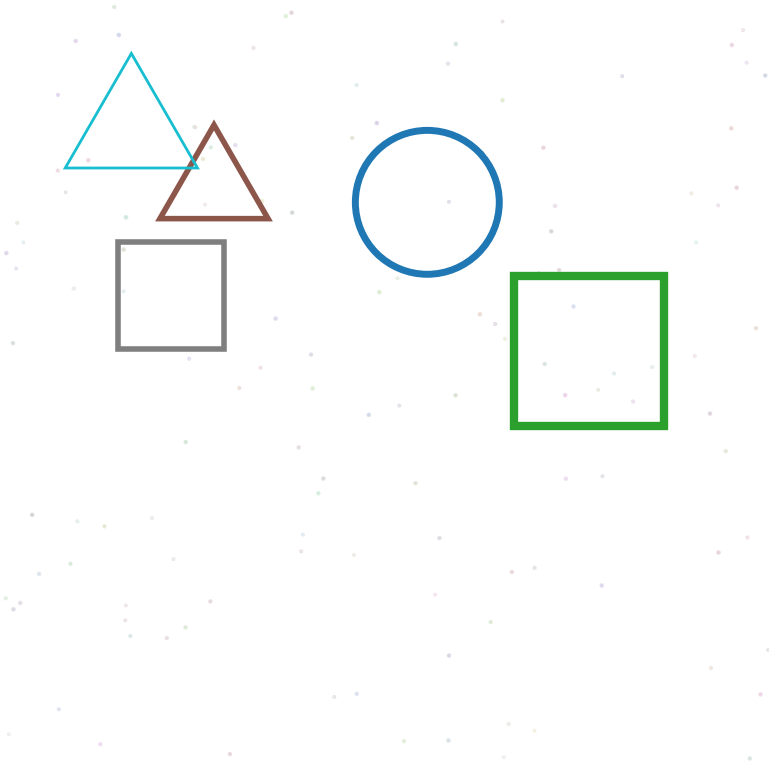[{"shape": "circle", "thickness": 2.5, "radius": 0.47, "center": [0.555, 0.737]}, {"shape": "square", "thickness": 3, "radius": 0.49, "center": [0.765, 0.544]}, {"shape": "triangle", "thickness": 2, "radius": 0.41, "center": [0.278, 0.757]}, {"shape": "square", "thickness": 2, "radius": 0.34, "center": [0.222, 0.616]}, {"shape": "triangle", "thickness": 1, "radius": 0.5, "center": [0.171, 0.831]}]